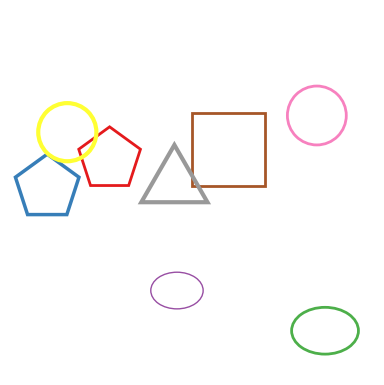[{"shape": "pentagon", "thickness": 2, "radius": 0.42, "center": [0.285, 0.586]}, {"shape": "pentagon", "thickness": 2.5, "radius": 0.43, "center": [0.123, 0.513]}, {"shape": "oval", "thickness": 2, "radius": 0.43, "center": [0.844, 0.141]}, {"shape": "oval", "thickness": 1, "radius": 0.34, "center": [0.46, 0.245]}, {"shape": "circle", "thickness": 3, "radius": 0.38, "center": [0.175, 0.657]}, {"shape": "square", "thickness": 2, "radius": 0.48, "center": [0.593, 0.612]}, {"shape": "circle", "thickness": 2, "radius": 0.38, "center": [0.823, 0.7]}, {"shape": "triangle", "thickness": 3, "radius": 0.5, "center": [0.453, 0.524]}]